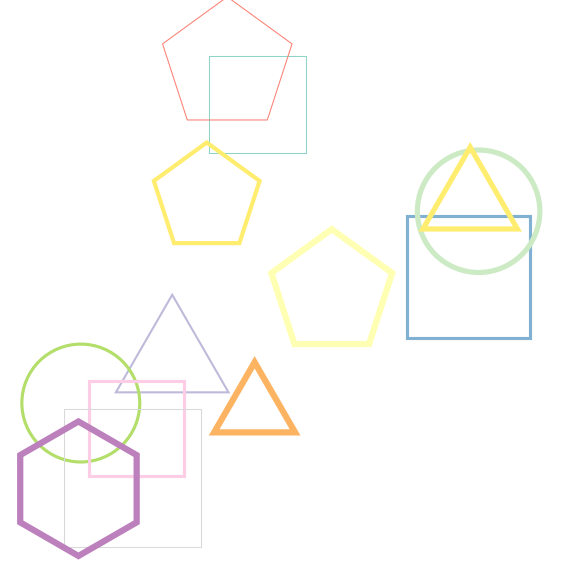[{"shape": "square", "thickness": 0.5, "radius": 0.42, "center": [0.445, 0.817]}, {"shape": "pentagon", "thickness": 3, "radius": 0.55, "center": [0.575, 0.492]}, {"shape": "triangle", "thickness": 1, "radius": 0.56, "center": [0.298, 0.376]}, {"shape": "pentagon", "thickness": 0.5, "radius": 0.59, "center": [0.394, 0.887]}, {"shape": "square", "thickness": 1.5, "radius": 0.53, "center": [0.811, 0.519]}, {"shape": "triangle", "thickness": 3, "radius": 0.4, "center": [0.441, 0.291]}, {"shape": "circle", "thickness": 1.5, "radius": 0.51, "center": [0.14, 0.301]}, {"shape": "square", "thickness": 1.5, "radius": 0.41, "center": [0.236, 0.257]}, {"shape": "square", "thickness": 0.5, "radius": 0.6, "center": [0.229, 0.172]}, {"shape": "hexagon", "thickness": 3, "radius": 0.58, "center": [0.136, 0.153]}, {"shape": "circle", "thickness": 2.5, "radius": 0.53, "center": [0.829, 0.633]}, {"shape": "pentagon", "thickness": 2, "radius": 0.48, "center": [0.358, 0.656]}, {"shape": "triangle", "thickness": 2.5, "radius": 0.47, "center": [0.814, 0.65]}]